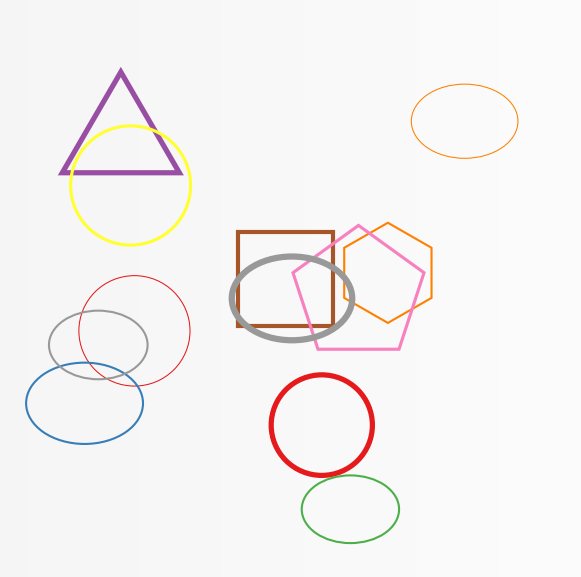[{"shape": "circle", "thickness": 2.5, "radius": 0.44, "center": [0.554, 0.263]}, {"shape": "circle", "thickness": 0.5, "radius": 0.48, "center": [0.231, 0.426]}, {"shape": "oval", "thickness": 1, "radius": 0.5, "center": [0.145, 0.301]}, {"shape": "oval", "thickness": 1, "radius": 0.42, "center": [0.603, 0.117]}, {"shape": "triangle", "thickness": 2.5, "radius": 0.58, "center": [0.208, 0.758]}, {"shape": "oval", "thickness": 0.5, "radius": 0.46, "center": [0.799, 0.789]}, {"shape": "hexagon", "thickness": 1, "radius": 0.43, "center": [0.667, 0.527]}, {"shape": "circle", "thickness": 1.5, "radius": 0.52, "center": [0.225, 0.678]}, {"shape": "square", "thickness": 2, "radius": 0.41, "center": [0.491, 0.516]}, {"shape": "pentagon", "thickness": 1.5, "radius": 0.59, "center": [0.617, 0.49]}, {"shape": "oval", "thickness": 3, "radius": 0.52, "center": [0.502, 0.482]}, {"shape": "oval", "thickness": 1, "radius": 0.42, "center": [0.169, 0.402]}]